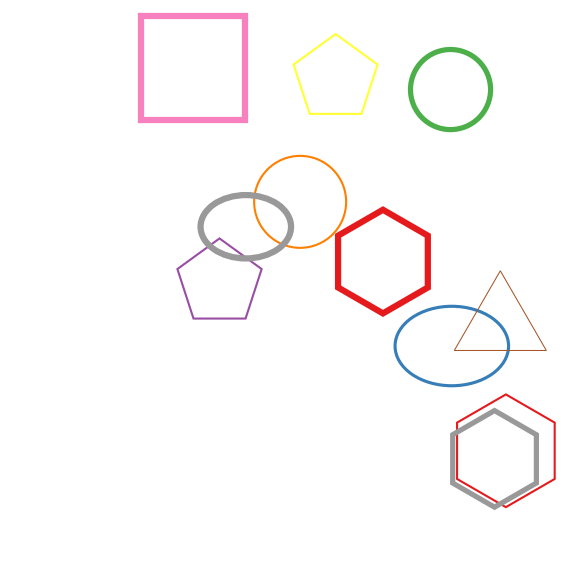[{"shape": "hexagon", "thickness": 3, "radius": 0.45, "center": [0.663, 0.546]}, {"shape": "hexagon", "thickness": 1, "radius": 0.49, "center": [0.876, 0.219]}, {"shape": "oval", "thickness": 1.5, "radius": 0.49, "center": [0.782, 0.4]}, {"shape": "circle", "thickness": 2.5, "radius": 0.35, "center": [0.78, 0.844]}, {"shape": "pentagon", "thickness": 1, "radius": 0.38, "center": [0.38, 0.51]}, {"shape": "circle", "thickness": 1, "radius": 0.4, "center": [0.52, 0.65]}, {"shape": "pentagon", "thickness": 1, "radius": 0.38, "center": [0.581, 0.864]}, {"shape": "triangle", "thickness": 0.5, "radius": 0.46, "center": [0.866, 0.438]}, {"shape": "square", "thickness": 3, "radius": 0.45, "center": [0.334, 0.882]}, {"shape": "hexagon", "thickness": 2.5, "radius": 0.42, "center": [0.856, 0.205]}, {"shape": "oval", "thickness": 3, "radius": 0.39, "center": [0.426, 0.606]}]